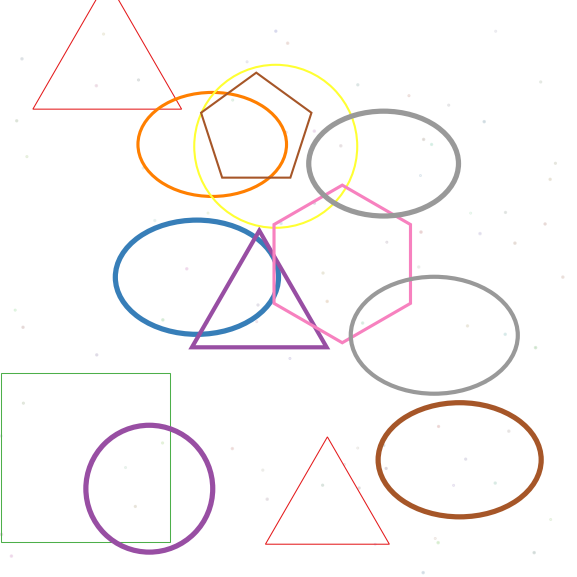[{"shape": "triangle", "thickness": 0.5, "radius": 0.74, "center": [0.186, 0.884]}, {"shape": "triangle", "thickness": 0.5, "radius": 0.62, "center": [0.567, 0.119]}, {"shape": "oval", "thickness": 2.5, "radius": 0.71, "center": [0.341, 0.519]}, {"shape": "square", "thickness": 0.5, "radius": 0.73, "center": [0.148, 0.206]}, {"shape": "triangle", "thickness": 2, "radius": 0.67, "center": [0.449, 0.465]}, {"shape": "circle", "thickness": 2.5, "radius": 0.55, "center": [0.259, 0.153]}, {"shape": "oval", "thickness": 1.5, "radius": 0.64, "center": [0.368, 0.749]}, {"shape": "circle", "thickness": 1, "radius": 0.71, "center": [0.477, 0.746]}, {"shape": "oval", "thickness": 2.5, "radius": 0.71, "center": [0.796, 0.203]}, {"shape": "pentagon", "thickness": 1, "radius": 0.5, "center": [0.444, 0.773]}, {"shape": "hexagon", "thickness": 1.5, "radius": 0.68, "center": [0.593, 0.542]}, {"shape": "oval", "thickness": 2.5, "radius": 0.65, "center": [0.664, 0.716]}, {"shape": "oval", "thickness": 2, "radius": 0.72, "center": [0.752, 0.419]}]